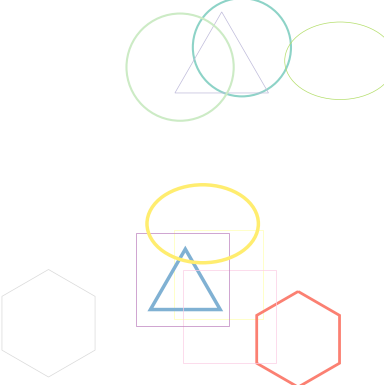[{"shape": "circle", "thickness": 1.5, "radius": 0.64, "center": [0.628, 0.877]}, {"shape": "square", "thickness": 0.5, "radius": 0.58, "center": [0.568, 0.286]}, {"shape": "triangle", "thickness": 0.5, "radius": 0.7, "center": [0.576, 0.829]}, {"shape": "hexagon", "thickness": 2, "radius": 0.62, "center": [0.774, 0.119]}, {"shape": "triangle", "thickness": 2.5, "radius": 0.52, "center": [0.481, 0.248]}, {"shape": "oval", "thickness": 0.5, "radius": 0.72, "center": [0.883, 0.842]}, {"shape": "square", "thickness": 0.5, "radius": 0.6, "center": [0.596, 0.177]}, {"shape": "hexagon", "thickness": 0.5, "radius": 0.7, "center": [0.126, 0.16]}, {"shape": "square", "thickness": 0.5, "radius": 0.61, "center": [0.473, 0.274]}, {"shape": "circle", "thickness": 1.5, "radius": 0.7, "center": [0.468, 0.826]}, {"shape": "oval", "thickness": 2.5, "radius": 0.72, "center": [0.526, 0.419]}]